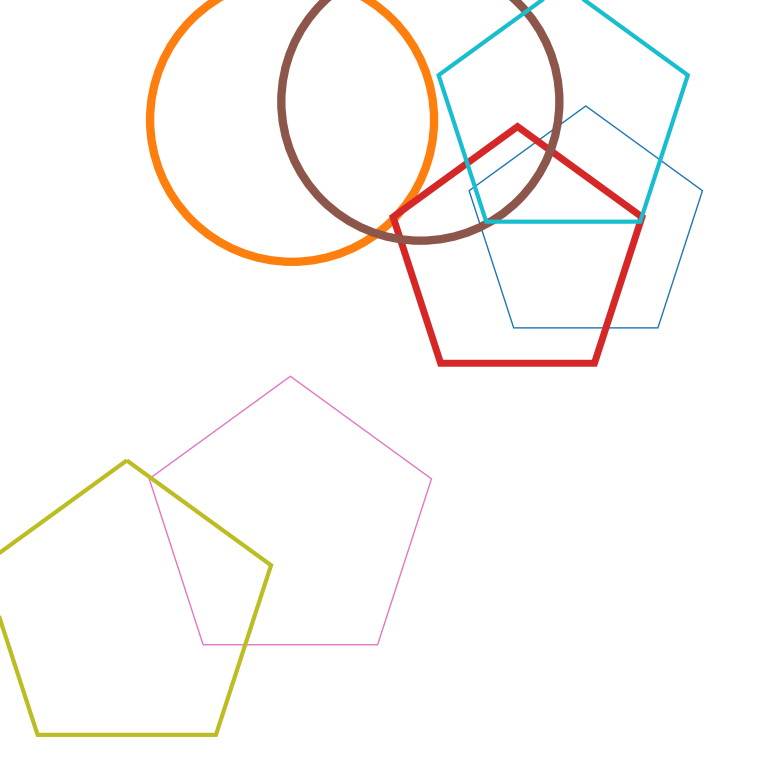[{"shape": "pentagon", "thickness": 0.5, "radius": 0.8, "center": [0.761, 0.703]}, {"shape": "circle", "thickness": 3, "radius": 0.92, "center": [0.379, 0.844]}, {"shape": "pentagon", "thickness": 2.5, "radius": 0.85, "center": [0.672, 0.666]}, {"shape": "circle", "thickness": 3, "radius": 0.9, "center": [0.546, 0.868]}, {"shape": "pentagon", "thickness": 0.5, "radius": 0.96, "center": [0.377, 0.319]}, {"shape": "pentagon", "thickness": 1.5, "radius": 0.99, "center": [0.165, 0.205]}, {"shape": "pentagon", "thickness": 1.5, "radius": 0.85, "center": [0.731, 0.85]}]